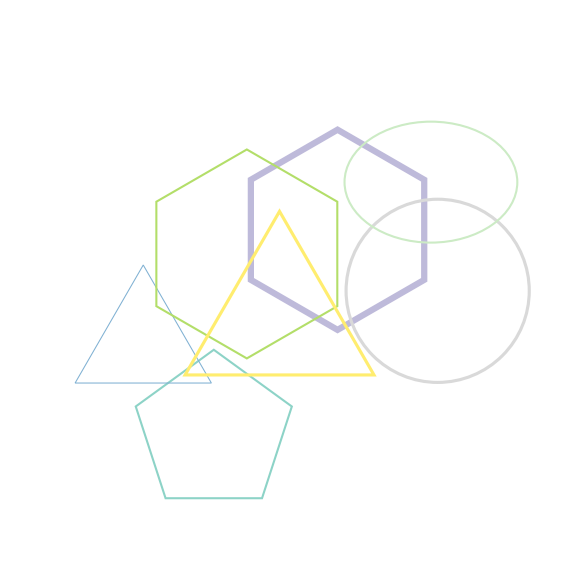[{"shape": "pentagon", "thickness": 1, "radius": 0.71, "center": [0.37, 0.251]}, {"shape": "hexagon", "thickness": 3, "radius": 0.87, "center": [0.585, 0.601]}, {"shape": "triangle", "thickness": 0.5, "radius": 0.68, "center": [0.248, 0.404]}, {"shape": "hexagon", "thickness": 1, "radius": 0.9, "center": [0.427, 0.559]}, {"shape": "circle", "thickness": 1.5, "radius": 0.79, "center": [0.758, 0.496]}, {"shape": "oval", "thickness": 1, "radius": 0.75, "center": [0.746, 0.684]}, {"shape": "triangle", "thickness": 1.5, "radius": 0.94, "center": [0.484, 0.444]}]